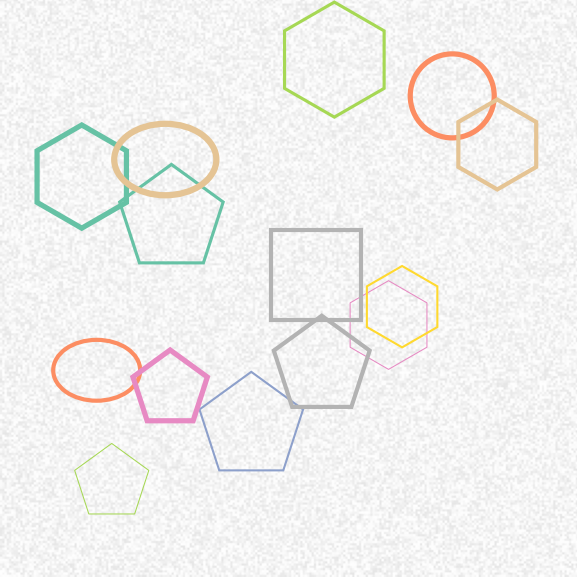[{"shape": "pentagon", "thickness": 1.5, "radius": 0.47, "center": [0.297, 0.62]}, {"shape": "hexagon", "thickness": 2.5, "radius": 0.45, "center": [0.142, 0.693]}, {"shape": "oval", "thickness": 2, "radius": 0.38, "center": [0.167, 0.358]}, {"shape": "circle", "thickness": 2.5, "radius": 0.36, "center": [0.783, 0.833]}, {"shape": "pentagon", "thickness": 1, "radius": 0.47, "center": [0.435, 0.261]}, {"shape": "hexagon", "thickness": 0.5, "radius": 0.38, "center": [0.673, 0.436]}, {"shape": "pentagon", "thickness": 2.5, "radius": 0.34, "center": [0.295, 0.325]}, {"shape": "pentagon", "thickness": 0.5, "radius": 0.34, "center": [0.193, 0.164]}, {"shape": "hexagon", "thickness": 1.5, "radius": 0.5, "center": [0.579, 0.896]}, {"shape": "hexagon", "thickness": 1, "radius": 0.35, "center": [0.696, 0.468]}, {"shape": "hexagon", "thickness": 2, "radius": 0.39, "center": [0.861, 0.749]}, {"shape": "oval", "thickness": 3, "radius": 0.44, "center": [0.286, 0.723]}, {"shape": "square", "thickness": 2, "radius": 0.39, "center": [0.547, 0.524]}, {"shape": "pentagon", "thickness": 2, "radius": 0.44, "center": [0.557, 0.365]}]